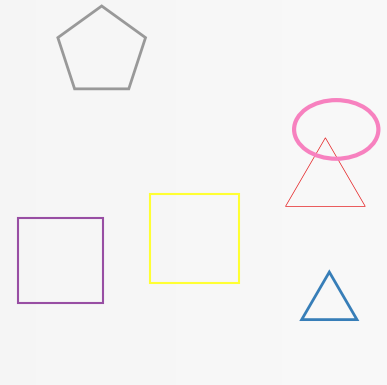[{"shape": "triangle", "thickness": 0.5, "radius": 0.59, "center": [0.84, 0.523]}, {"shape": "triangle", "thickness": 2, "radius": 0.41, "center": [0.85, 0.211]}, {"shape": "square", "thickness": 1.5, "radius": 0.55, "center": [0.156, 0.324]}, {"shape": "square", "thickness": 1.5, "radius": 0.58, "center": [0.502, 0.38]}, {"shape": "oval", "thickness": 3, "radius": 0.54, "center": [0.868, 0.664]}, {"shape": "pentagon", "thickness": 2, "radius": 0.59, "center": [0.262, 0.865]}]